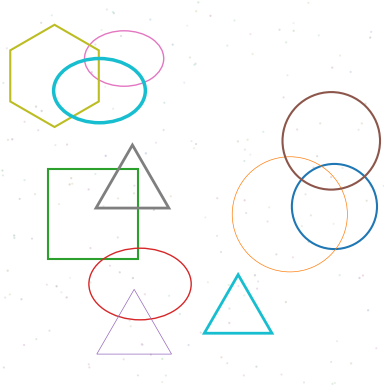[{"shape": "circle", "thickness": 1.5, "radius": 0.55, "center": [0.869, 0.464]}, {"shape": "circle", "thickness": 0.5, "radius": 0.75, "center": [0.753, 0.443]}, {"shape": "square", "thickness": 1.5, "radius": 0.59, "center": [0.241, 0.444]}, {"shape": "oval", "thickness": 1, "radius": 0.66, "center": [0.364, 0.262]}, {"shape": "triangle", "thickness": 0.5, "radius": 0.56, "center": [0.349, 0.136]}, {"shape": "circle", "thickness": 1.5, "radius": 0.63, "center": [0.86, 0.634]}, {"shape": "oval", "thickness": 1, "radius": 0.51, "center": [0.322, 0.848]}, {"shape": "triangle", "thickness": 2, "radius": 0.55, "center": [0.344, 0.514]}, {"shape": "hexagon", "thickness": 1.5, "radius": 0.66, "center": [0.142, 0.803]}, {"shape": "oval", "thickness": 2.5, "radius": 0.6, "center": [0.258, 0.765]}, {"shape": "triangle", "thickness": 2, "radius": 0.51, "center": [0.619, 0.185]}]